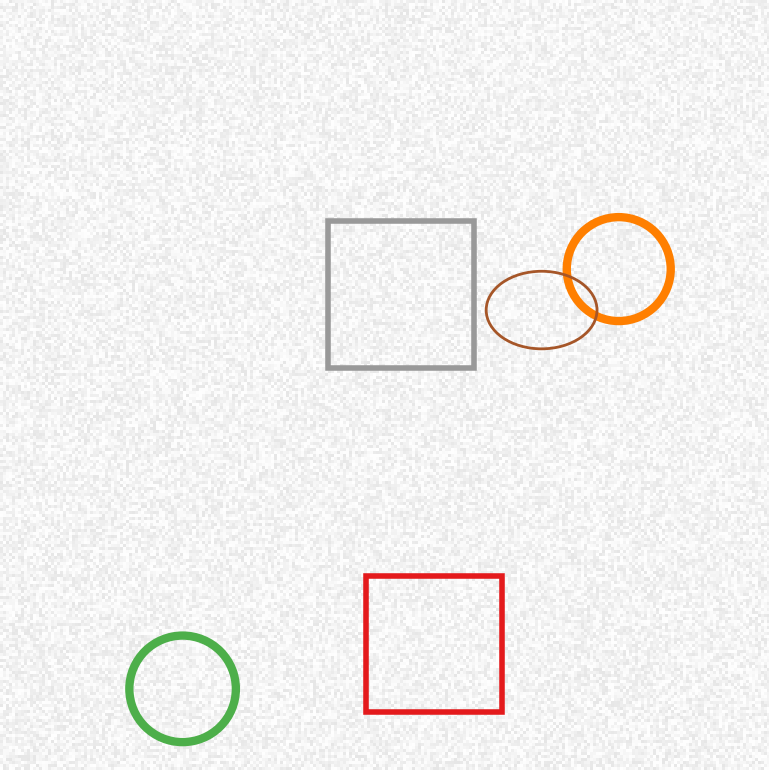[{"shape": "square", "thickness": 2, "radius": 0.44, "center": [0.564, 0.164]}, {"shape": "circle", "thickness": 3, "radius": 0.35, "center": [0.237, 0.105]}, {"shape": "circle", "thickness": 3, "radius": 0.34, "center": [0.804, 0.651]}, {"shape": "oval", "thickness": 1, "radius": 0.36, "center": [0.703, 0.597]}, {"shape": "square", "thickness": 2, "radius": 0.48, "center": [0.521, 0.618]}]